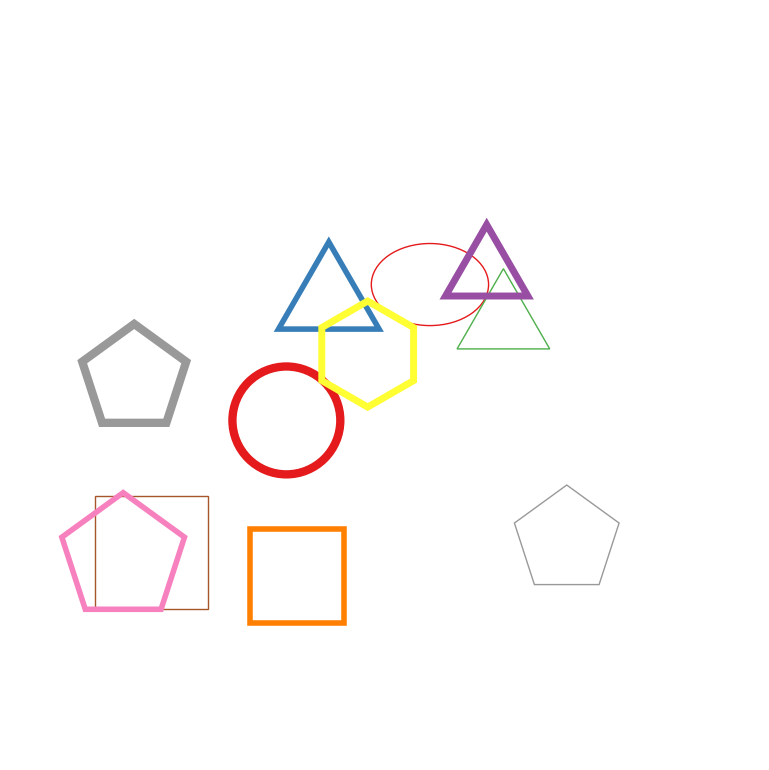[{"shape": "oval", "thickness": 0.5, "radius": 0.38, "center": [0.558, 0.63]}, {"shape": "circle", "thickness": 3, "radius": 0.35, "center": [0.372, 0.454]}, {"shape": "triangle", "thickness": 2, "radius": 0.38, "center": [0.427, 0.61]}, {"shape": "triangle", "thickness": 0.5, "radius": 0.35, "center": [0.654, 0.582]}, {"shape": "triangle", "thickness": 2.5, "radius": 0.31, "center": [0.632, 0.646]}, {"shape": "square", "thickness": 2, "radius": 0.31, "center": [0.385, 0.252]}, {"shape": "hexagon", "thickness": 2.5, "radius": 0.34, "center": [0.478, 0.54]}, {"shape": "square", "thickness": 0.5, "radius": 0.37, "center": [0.196, 0.282]}, {"shape": "pentagon", "thickness": 2, "radius": 0.42, "center": [0.16, 0.276]}, {"shape": "pentagon", "thickness": 3, "radius": 0.35, "center": [0.174, 0.508]}, {"shape": "pentagon", "thickness": 0.5, "radius": 0.36, "center": [0.736, 0.299]}]